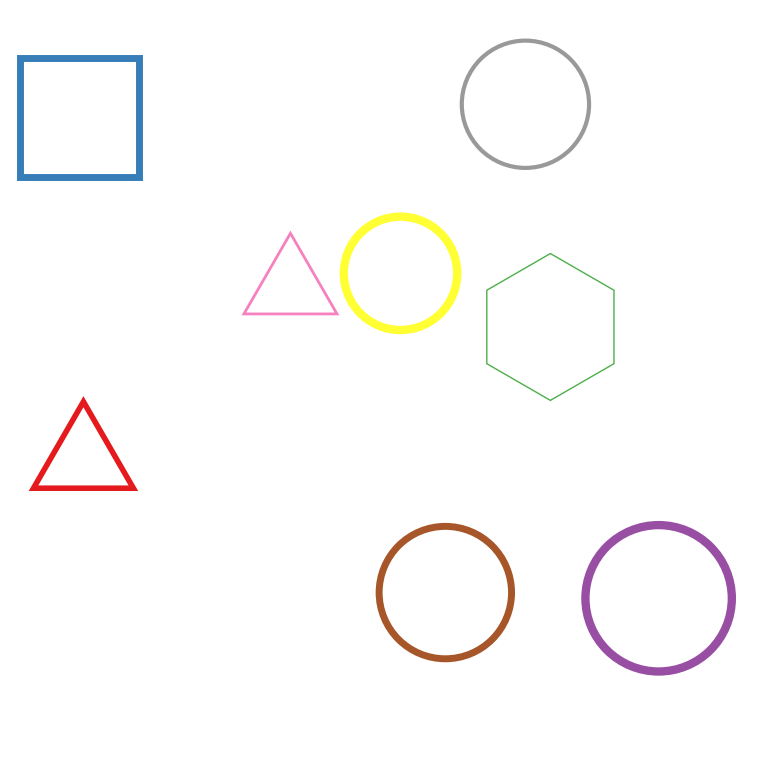[{"shape": "triangle", "thickness": 2, "radius": 0.37, "center": [0.108, 0.403]}, {"shape": "square", "thickness": 2.5, "radius": 0.39, "center": [0.103, 0.847]}, {"shape": "hexagon", "thickness": 0.5, "radius": 0.48, "center": [0.715, 0.575]}, {"shape": "circle", "thickness": 3, "radius": 0.48, "center": [0.855, 0.223]}, {"shape": "circle", "thickness": 3, "radius": 0.37, "center": [0.52, 0.645]}, {"shape": "circle", "thickness": 2.5, "radius": 0.43, "center": [0.578, 0.23]}, {"shape": "triangle", "thickness": 1, "radius": 0.35, "center": [0.377, 0.627]}, {"shape": "circle", "thickness": 1.5, "radius": 0.41, "center": [0.682, 0.865]}]